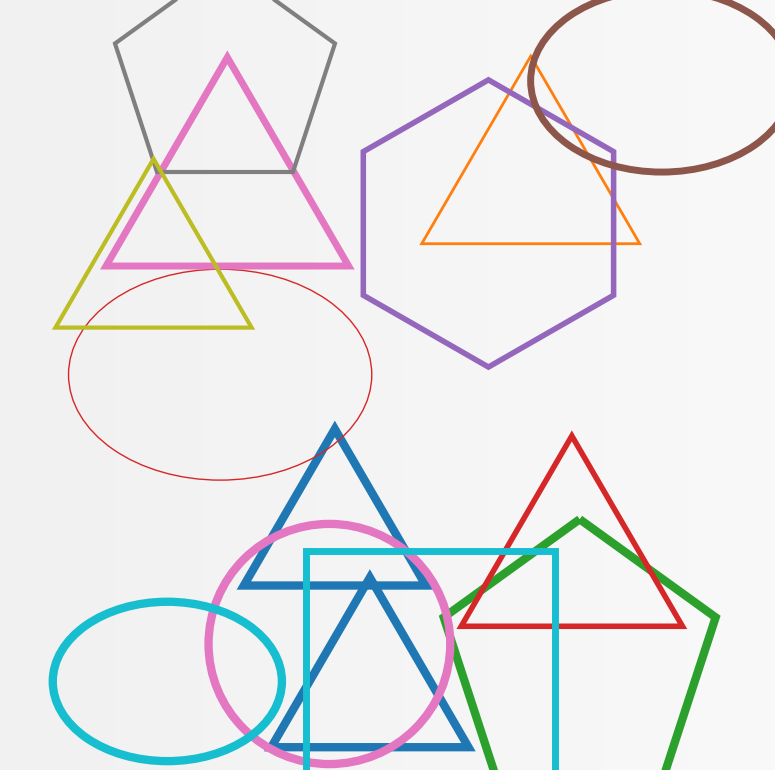[{"shape": "triangle", "thickness": 3, "radius": 0.68, "center": [0.432, 0.307]}, {"shape": "triangle", "thickness": 3, "radius": 0.73, "center": [0.477, 0.103]}, {"shape": "triangle", "thickness": 1, "radius": 0.81, "center": [0.685, 0.765]}, {"shape": "pentagon", "thickness": 3, "radius": 0.92, "center": [0.748, 0.141]}, {"shape": "oval", "thickness": 0.5, "radius": 0.98, "center": [0.284, 0.513]}, {"shape": "triangle", "thickness": 2, "radius": 0.82, "center": [0.738, 0.269]}, {"shape": "hexagon", "thickness": 2, "radius": 0.93, "center": [0.63, 0.71]}, {"shape": "oval", "thickness": 2.5, "radius": 0.85, "center": [0.854, 0.895]}, {"shape": "circle", "thickness": 3, "radius": 0.78, "center": [0.425, 0.164]}, {"shape": "triangle", "thickness": 2.5, "radius": 0.9, "center": [0.293, 0.745]}, {"shape": "pentagon", "thickness": 1.5, "radius": 0.75, "center": [0.29, 0.897]}, {"shape": "triangle", "thickness": 1.5, "radius": 0.73, "center": [0.198, 0.648]}, {"shape": "square", "thickness": 2.5, "radius": 0.8, "center": [0.556, 0.124]}, {"shape": "oval", "thickness": 3, "radius": 0.74, "center": [0.216, 0.115]}]